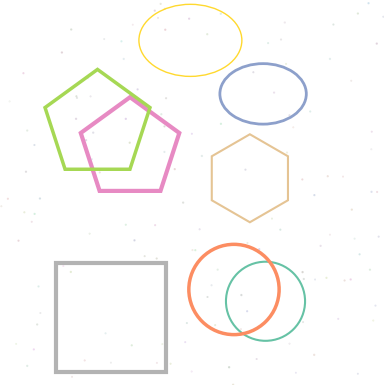[{"shape": "circle", "thickness": 1.5, "radius": 0.51, "center": [0.69, 0.218]}, {"shape": "circle", "thickness": 2.5, "radius": 0.59, "center": [0.608, 0.248]}, {"shape": "oval", "thickness": 2, "radius": 0.56, "center": [0.683, 0.756]}, {"shape": "pentagon", "thickness": 3, "radius": 0.67, "center": [0.338, 0.613]}, {"shape": "pentagon", "thickness": 2.5, "radius": 0.72, "center": [0.253, 0.676]}, {"shape": "oval", "thickness": 1, "radius": 0.67, "center": [0.495, 0.895]}, {"shape": "hexagon", "thickness": 1.5, "radius": 0.57, "center": [0.649, 0.537]}, {"shape": "square", "thickness": 3, "radius": 0.71, "center": [0.288, 0.176]}]